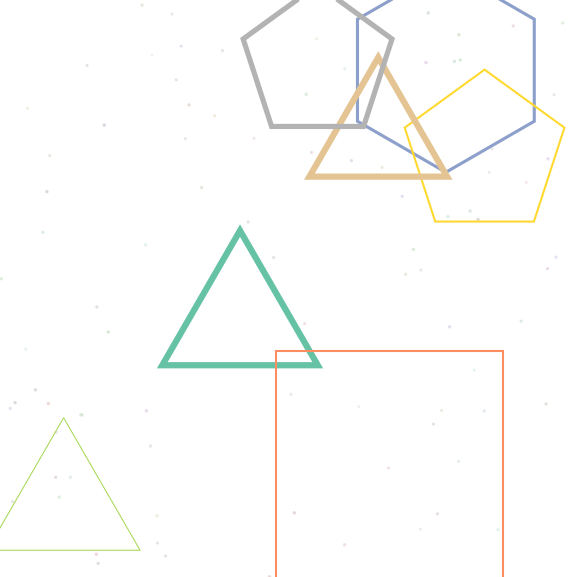[{"shape": "triangle", "thickness": 3, "radius": 0.78, "center": [0.416, 0.444]}, {"shape": "square", "thickness": 1, "radius": 0.98, "center": [0.674, 0.195]}, {"shape": "hexagon", "thickness": 1.5, "radius": 0.88, "center": [0.772, 0.878]}, {"shape": "triangle", "thickness": 0.5, "radius": 0.76, "center": [0.11, 0.123]}, {"shape": "pentagon", "thickness": 1, "radius": 0.73, "center": [0.839, 0.733]}, {"shape": "triangle", "thickness": 3, "radius": 0.69, "center": [0.655, 0.762]}, {"shape": "pentagon", "thickness": 2.5, "radius": 0.68, "center": [0.55, 0.89]}]